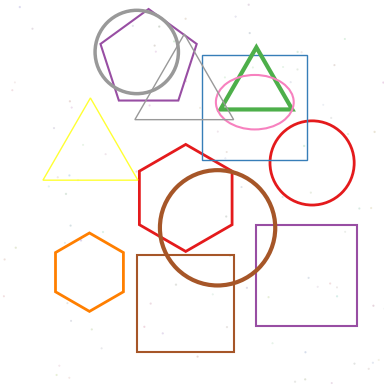[{"shape": "hexagon", "thickness": 2, "radius": 0.7, "center": [0.482, 0.486]}, {"shape": "circle", "thickness": 2, "radius": 0.55, "center": [0.811, 0.577]}, {"shape": "square", "thickness": 1, "radius": 0.69, "center": [0.661, 0.72]}, {"shape": "triangle", "thickness": 3, "radius": 0.54, "center": [0.666, 0.769]}, {"shape": "pentagon", "thickness": 1.5, "radius": 0.66, "center": [0.386, 0.845]}, {"shape": "square", "thickness": 1.5, "radius": 0.66, "center": [0.796, 0.285]}, {"shape": "hexagon", "thickness": 2, "radius": 0.51, "center": [0.232, 0.293]}, {"shape": "triangle", "thickness": 1, "radius": 0.71, "center": [0.235, 0.603]}, {"shape": "circle", "thickness": 3, "radius": 0.75, "center": [0.565, 0.408]}, {"shape": "square", "thickness": 1.5, "radius": 0.63, "center": [0.481, 0.212]}, {"shape": "oval", "thickness": 1.5, "radius": 0.51, "center": [0.662, 0.735]}, {"shape": "triangle", "thickness": 1, "radius": 0.74, "center": [0.479, 0.763]}, {"shape": "circle", "thickness": 2.5, "radius": 0.54, "center": [0.355, 0.865]}]